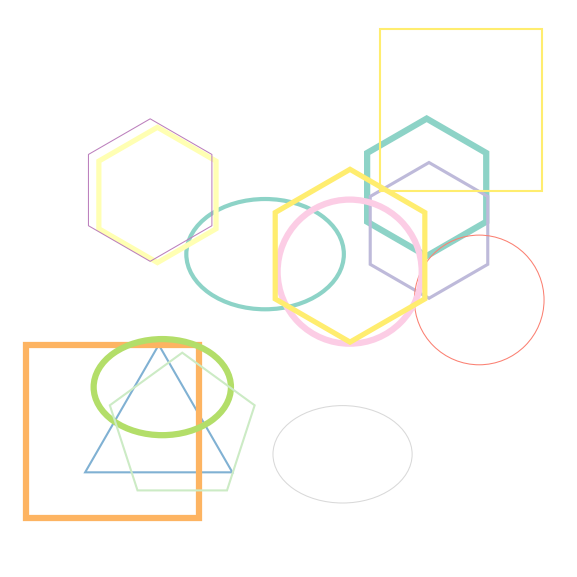[{"shape": "hexagon", "thickness": 3, "radius": 0.6, "center": [0.739, 0.675]}, {"shape": "oval", "thickness": 2, "radius": 0.68, "center": [0.459, 0.559]}, {"shape": "hexagon", "thickness": 2.5, "radius": 0.59, "center": [0.273, 0.662]}, {"shape": "hexagon", "thickness": 1.5, "radius": 0.59, "center": [0.743, 0.6]}, {"shape": "circle", "thickness": 0.5, "radius": 0.56, "center": [0.83, 0.48]}, {"shape": "triangle", "thickness": 1, "radius": 0.74, "center": [0.275, 0.255]}, {"shape": "square", "thickness": 3, "radius": 0.75, "center": [0.194, 0.252]}, {"shape": "oval", "thickness": 3, "radius": 0.59, "center": [0.281, 0.329]}, {"shape": "circle", "thickness": 3, "radius": 0.62, "center": [0.605, 0.529]}, {"shape": "oval", "thickness": 0.5, "radius": 0.6, "center": [0.593, 0.212]}, {"shape": "hexagon", "thickness": 0.5, "radius": 0.62, "center": [0.26, 0.67]}, {"shape": "pentagon", "thickness": 1, "radius": 0.66, "center": [0.316, 0.257]}, {"shape": "hexagon", "thickness": 2.5, "radius": 0.75, "center": [0.606, 0.556]}, {"shape": "square", "thickness": 1, "radius": 0.7, "center": [0.799, 0.809]}]